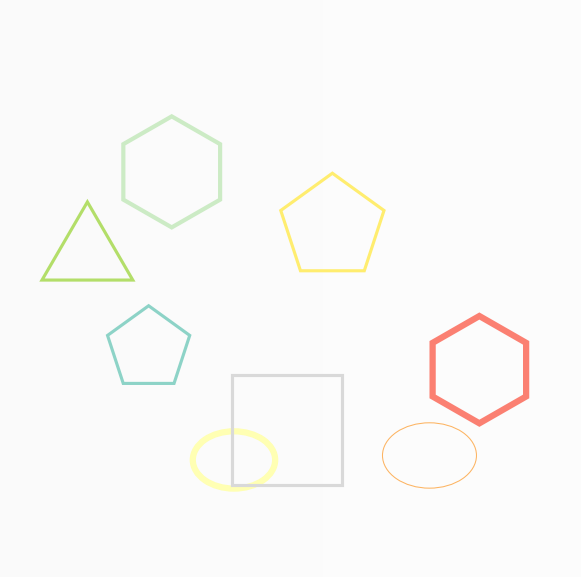[{"shape": "pentagon", "thickness": 1.5, "radius": 0.37, "center": [0.256, 0.395]}, {"shape": "oval", "thickness": 3, "radius": 0.35, "center": [0.403, 0.203]}, {"shape": "hexagon", "thickness": 3, "radius": 0.46, "center": [0.825, 0.359]}, {"shape": "oval", "thickness": 0.5, "radius": 0.4, "center": [0.739, 0.21]}, {"shape": "triangle", "thickness": 1.5, "radius": 0.45, "center": [0.15, 0.559]}, {"shape": "square", "thickness": 1.5, "radius": 0.47, "center": [0.493, 0.255]}, {"shape": "hexagon", "thickness": 2, "radius": 0.48, "center": [0.295, 0.701]}, {"shape": "pentagon", "thickness": 1.5, "radius": 0.47, "center": [0.572, 0.606]}]